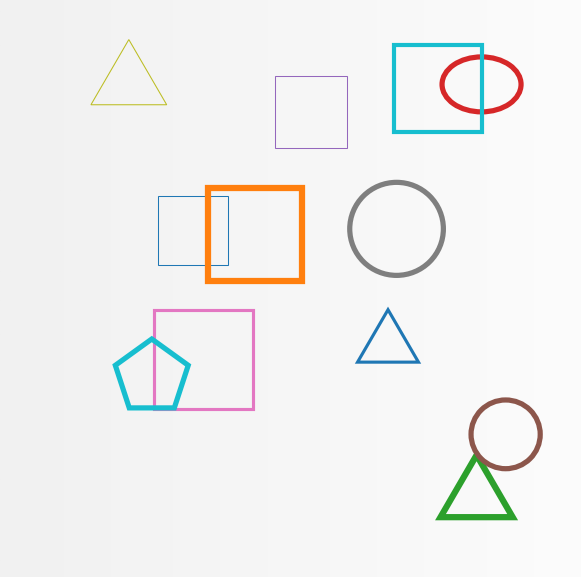[{"shape": "triangle", "thickness": 1.5, "radius": 0.3, "center": [0.668, 0.402]}, {"shape": "square", "thickness": 0.5, "radius": 0.3, "center": [0.332, 0.6]}, {"shape": "square", "thickness": 3, "radius": 0.4, "center": [0.439, 0.593]}, {"shape": "triangle", "thickness": 3, "radius": 0.36, "center": [0.82, 0.139]}, {"shape": "oval", "thickness": 2.5, "radius": 0.34, "center": [0.828, 0.853]}, {"shape": "square", "thickness": 0.5, "radius": 0.31, "center": [0.535, 0.806]}, {"shape": "circle", "thickness": 2.5, "radius": 0.3, "center": [0.87, 0.247]}, {"shape": "square", "thickness": 1.5, "radius": 0.43, "center": [0.35, 0.376]}, {"shape": "circle", "thickness": 2.5, "radius": 0.4, "center": [0.682, 0.603]}, {"shape": "triangle", "thickness": 0.5, "radius": 0.38, "center": [0.222, 0.855]}, {"shape": "square", "thickness": 2, "radius": 0.38, "center": [0.753, 0.846]}, {"shape": "pentagon", "thickness": 2.5, "radius": 0.33, "center": [0.261, 0.346]}]